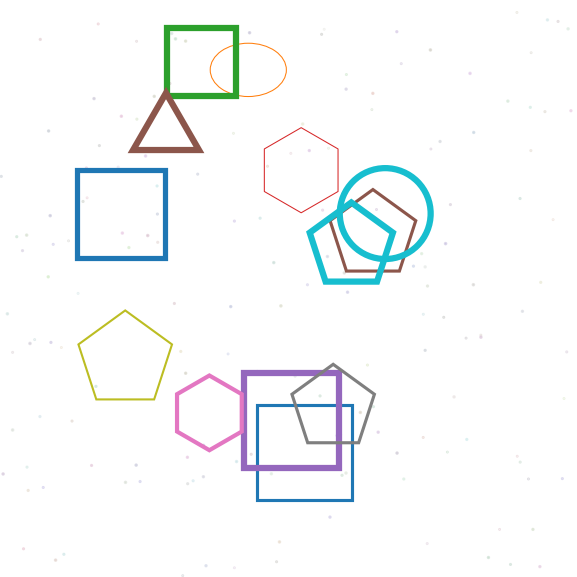[{"shape": "square", "thickness": 1.5, "radius": 0.41, "center": [0.528, 0.216]}, {"shape": "square", "thickness": 2.5, "radius": 0.38, "center": [0.21, 0.628]}, {"shape": "oval", "thickness": 0.5, "radius": 0.33, "center": [0.43, 0.878]}, {"shape": "square", "thickness": 3, "radius": 0.3, "center": [0.349, 0.891]}, {"shape": "hexagon", "thickness": 0.5, "radius": 0.37, "center": [0.522, 0.704]}, {"shape": "square", "thickness": 3, "radius": 0.41, "center": [0.504, 0.271]}, {"shape": "pentagon", "thickness": 1.5, "radius": 0.39, "center": [0.646, 0.593]}, {"shape": "triangle", "thickness": 3, "radius": 0.33, "center": [0.287, 0.772]}, {"shape": "hexagon", "thickness": 2, "radius": 0.32, "center": [0.363, 0.284]}, {"shape": "pentagon", "thickness": 1.5, "radius": 0.38, "center": [0.577, 0.293]}, {"shape": "pentagon", "thickness": 1, "radius": 0.43, "center": [0.217, 0.376]}, {"shape": "circle", "thickness": 3, "radius": 0.39, "center": [0.667, 0.629]}, {"shape": "pentagon", "thickness": 3, "radius": 0.38, "center": [0.608, 0.573]}]